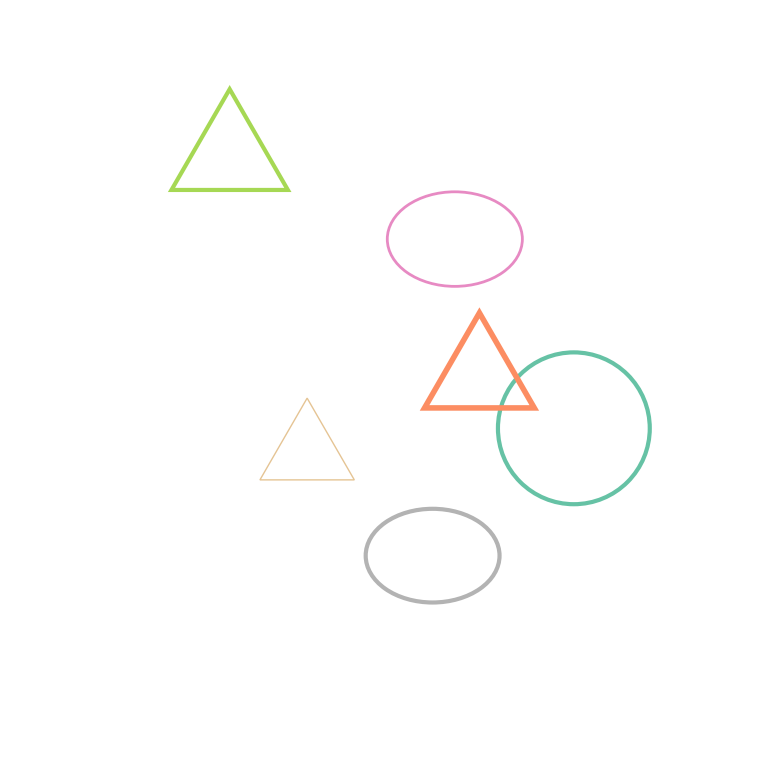[{"shape": "circle", "thickness": 1.5, "radius": 0.49, "center": [0.745, 0.444]}, {"shape": "triangle", "thickness": 2, "radius": 0.41, "center": [0.623, 0.511]}, {"shape": "oval", "thickness": 1, "radius": 0.44, "center": [0.591, 0.69]}, {"shape": "triangle", "thickness": 1.5, "radius": 0.44, "center": [0.298, 0.797]}, {"shape": "triangle", "thickness": 0.5, "radius": 0.35, "center": [0.399, 0.412]}, {"shape": "oval", "thickness": 1.5, "radius": 0.43, "center": [0.562, 0.278]}]